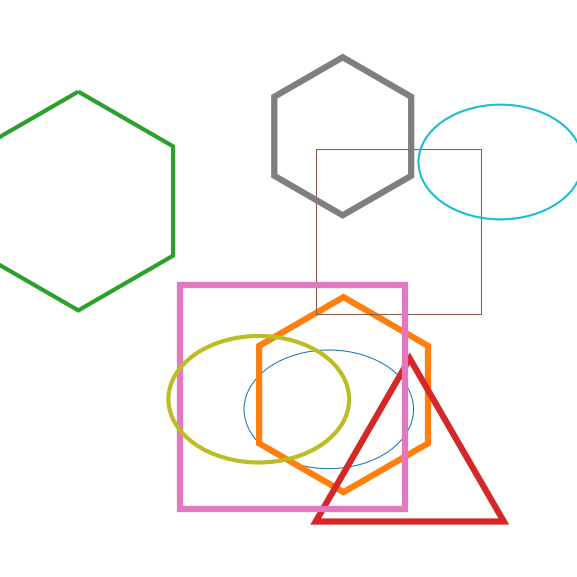[{"shape": "oval", "thickness": 0.5, "radius": 0.73, "center": [0.569, 0.29]}, {"shape": "hexagon", "thickness": 3, "radius": 0.84, "center": [0.595, 0.316]}, {"shape": "hexagon", "thickness": 2, "radius": 0.95, "center": [0.136, 0.651]}, {"shape": "triangle", "thickness": 3, "radius": 0.94, "center": [0.71, 0.19]}, {"shape": "square", "thickness": 0.5, "radius": 0.71, "center": [0.69, 0.598]}, {"shape": "square", "thickness": 3, "radius": 0.97, "center": [0.507, 0.312]}, {"shape": "hexagon", "thickness": 3, "radius": 0.68, "center": [0.593, 0.763]}, {"shape": "oval", "thickness": 2, "radius": 0.78, "center": [0.448, 0.308]}, {"shape": "oval", "thickness": 1, "radius": 0.71, "center": [0.867, 0.719]}]